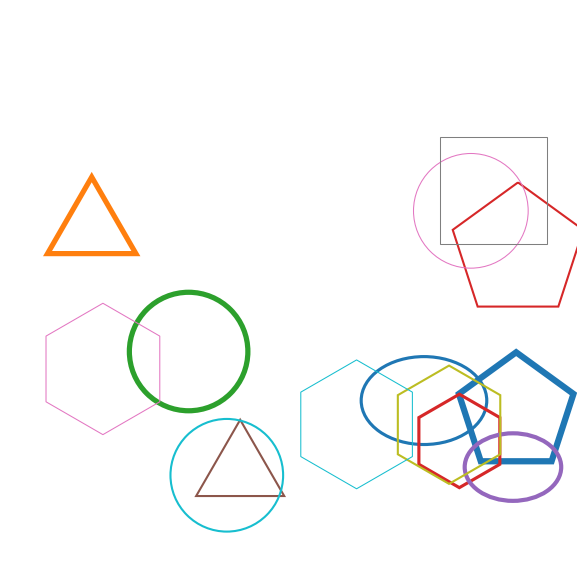[{"shape": "pentagon", "thickness": 3, "radius": 0.52, "center": [0.894, 0.285]}, {"shape": "oval", "thickness": 1.5, "radius": 0.54, "center": [0.734, 0.306]}, {"shape": "triangle", "thickness": 2.5, "radius": 0.44, "center": [0.159, 0.604]}, {"shape": "circle", "thickness": 2.5, "radius": 0.51, "center": [0.327, 0.39]}, {"shape": "pentagon", "thickness": 1, "radius": 0.59, "center": [0.897, 0.564]}, {"shape": "hexagon", "thickness": 1.5, "radius": 0.4, "center": [0.795, 0.236]}, {"shape": "oval", "thickness": 2, "radius": 0.42, "center": [0.888, 0.19]}, {"shape": "triangle", "thickness": 1, "radius": 0.44, "center": [0.416, 0.184]}, {"shape": "circle", "thickness": 0.5, "radius": 0.5, "center": [0.815, 0.634]}, {"shape": "hexagon", "thickness": 0.5, "radius": 0.57, "center": [0.178, 0.36]}, {"shape": "square", "thickness": 0.5, "radius": 0.46, "center": [0.855, 0.669]}, {"shape": "hexagon", "thickness": 1, "radius": 0.51, "center": [0.778, 0.264]}, {"shape": "circle", "thickness": 1, "radius": 0.49, "center": [0.393, 0.176]}, {"shape": "hexagon", "thickness": 0.5, "radius": 0.56, "center": [0.617, 0.264]}]